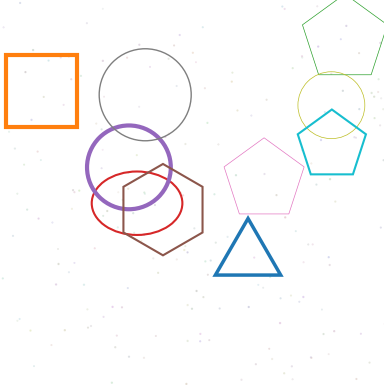[{"shape": "triangle", "thickness": 2.5, "radius": 0.49, "center": [0.644, 0.335]}, {"shape": "square", "thickness": 3, "radius": 0.47, "center": [0.107, 0.763]}, {"shape": "pentagon", "thickness": 0.5, "radius": 0.58, "center": [0.896, 0.9]}, {"shape": "oval", "thickness": 1.5, "radius": 0.59, "center": [0.356, 0.472]}, {"shape": "circle", "thickness": 3, "radius": 0.54, "center": [0.335, 0.565]}, {"shape": "hexagon", "thickness": 1.5, "radius": 0.59, "center": [0.423, 0.455]}, {"shape": "pentagon", "thickness": 0.5, "radius": 0.55, "center": [0.686, 0.533]}, {"shape": "circle", "thickness": 1, "radius": 0.6, "center": [0.377, 0.754]}, {"shape": "circle", "thickness": 0.5, "radius": 0.43, "center": [0.861, 0.727]}, {"shape": "pentagon", "thickness": 1.5, "radius": 0.47, "center": [0.862, 0.622]}]